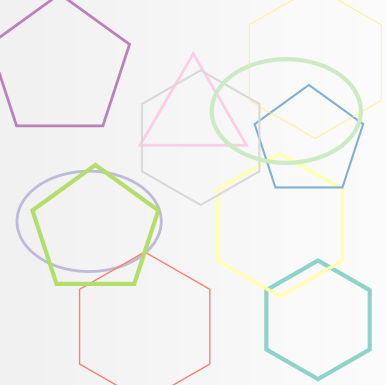[{"shape": "hexagon", "thickness": 3, "radius": 0.77, "center": [0.821, 0.169]}, {"shape": "hexagon", "thickness": 2.5, "radius": 0.93, "center": [0.723, 0.416]}, {"shape": "oval", "thickness": 2, "radius": 0.93, "center": [0.23, 0.425]}, {"shape": "hexagon", "thickness": 1, "radius": 0.97, "center": [0.373, 0.151]}, {"shape": "pentagon", "thickness": 1.5, "radius": 0.74, "center": [0.797, 0.632]}, {"shape": "pentagon", "thickness": 3, "radius": 0.85, "center": [0.246, 0.401]}, {"shape": "triangle", "thickness": 2, "radius": 0.79, "center": [0.499, 0.702]}, {"shape": "hexagon", "thickness": 1.5, "radius": 0.87, "center": [0.518, 0.642]}, {"shape": "pentagon", "thickness": 2, "radius": 0.95, "center": [0.154, 0.826]}, {"shape": "oval", "thickness": 3, "radius": 0.96, "center": [0.739, 0.712]}, {"shape": "hexagon", "thickness": 0.5, "radius": 0.98, "center": [0.813, 0.837]}]